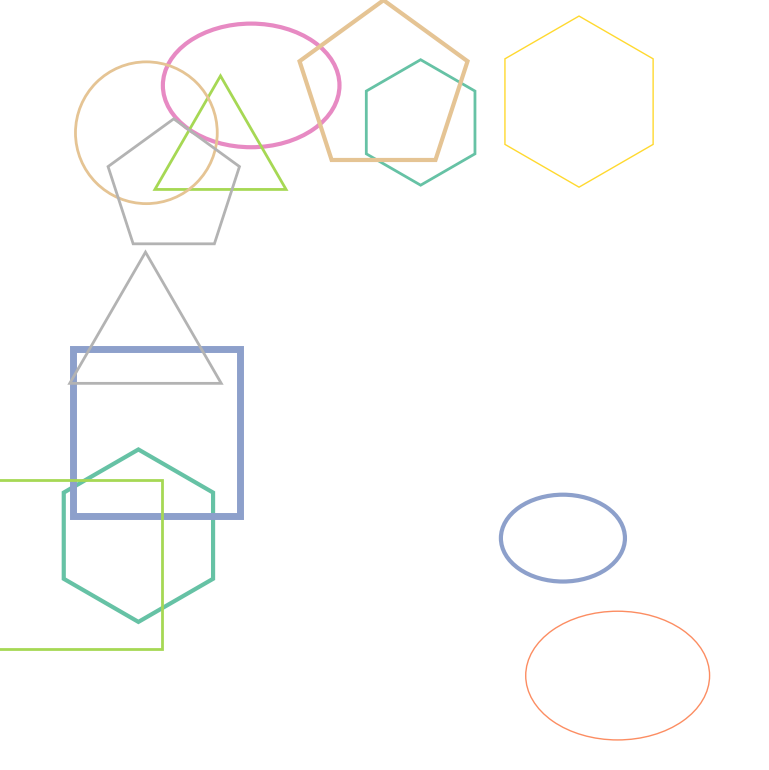[{"shape": "hexagon", "thickness": 1.5, "radius": 0.56, "center": [0.18, 0.304]}, {"shape": "hexagon", "thickness": 1, "radius": 0.41, "center": [0.546, 0.841]}, {"shape": "oval", "thickness": 0.5, "radius": 0.6, "center": [0.802, 0.123]}, {"shape": "square", "thickness": 2.5, "radius": 0.54, "center": [0.203, 0.438]}, {"shape": "oval", "thickness": 1.5, "radius": 0.4, "center": [0.731, 0.301]}, {"shape": "oval", "thickness": 1.5, "radius": 0.57, "center": [0.326, 0.889]}, {"shape": "square", "thickness": 1, "radius": 0.55, "center": [0.1, 0.267]}, {"shape": "triangle", "thickness": 1, "radius": 0.49, "center": [0.286, 0.803]}, {"shape": "hexagon", "thickness": 0.5, "radius": 0.56, "center": [0.752, 0.868]}, {"shape": "pentagon", "thickness": 1.5, "radius": 0.57, "center": [0.498, 0.885]}, {"shape": "circle", "thickness": 1, "radius": 0.46, "center": [0.19, 0.828]}, {"shape": "triangle", "thickness": 1, "radius": 0.57, "center": [0.189, 0.559]}, {"shape": "pentagon", "thickness": 1, "radius": 0.45, "center": [0.226, 0.756]}]